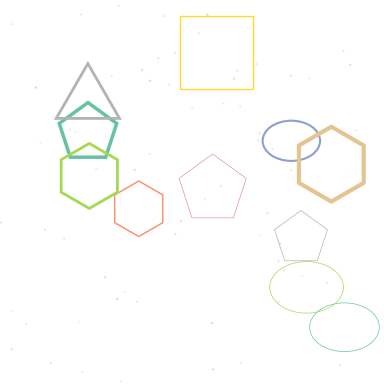[{"shape": "oval", "thickness": 0.5, "radius": 0.45, "center": [0.895, 0.15]}, {"shape": "pentagon", "thickness": 2.5, "radius": 0.39, "center": [0.229, 0.655]}, {"shape": "hexagon", "thickness": 1, "radius": 0.36, "center": [0.36, 0.458]}, {"shape": "oval", "thickness": 1.5, "radius": 0.37, "center": [0.757, 0.634]}, {"shape": "pentagon", "thickness": 0.5, "radius": 0.46, "center": [0.552, 0.508]}, {"shape": "oval", "thickness": 0.5, "radius": 0.48, "center": [0.796, 0.254]}, {"shape": "hexagon", "thickness": 2, "radius": 0.42, "center": [0.232, 0.543]}, {"shape": "square", "thickness": 1, "radius": 0.47, "center": [0.563, 0.864]}, {"shape": "hexagon", "thickness": 3, "radius": 0.49, "center": [0.861, 0.574]}, {"shape": "triangle", "thickness": 2, "radius": 0.47, "center": [0.228, 0.74]}, {"shape": "pentagon", "thickness": 0.5, "radius": 0.36, "center": [0.782, 0.381]}]